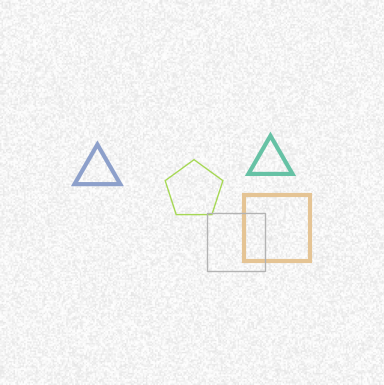[{"shape": "triangle", "thickness": 3, "radius": 0.33, "center": [0.702, 0.581]}, {"shape": "triangle", "thickness": 3, "radius": 0.34, "center": [0.253, 0.556]}, {"shape": "pentagon", "thickness": 1, "radius": 0.39, "center": [0.504, 0.506]}, {"shape": "square", "thickness": 3, "radius": 0.43, "center": [0.719, 0.409]}, {"shape": "square", "thickness": 1, "radius": 0.37, "center": [0.614, 0.371]}]